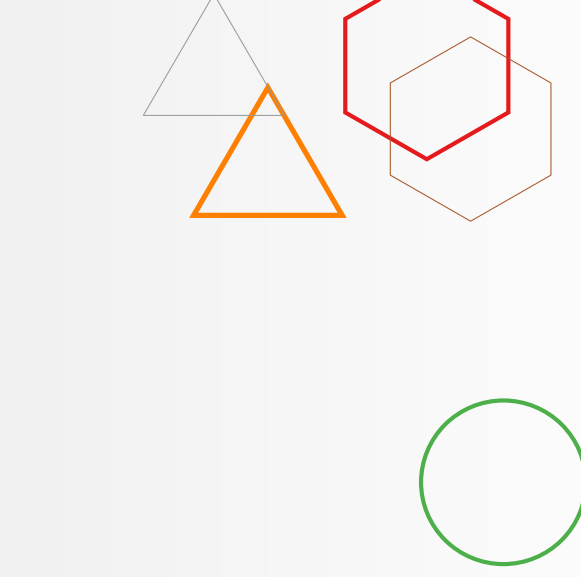[{"shape": "hexagon", "thickness": 2, "radius": 0.81, "center": [0.734, 0.885]}, {"shape": "circle", "thickness": 2, "radius": 0.71, "center": [0.866, 0.164]}, {"shape": "triangle", "thickness": 2.5, "radius": 0.74, "center": [0.461, 0.7]}, {"shape": "hexagon", "thickness": 0.5, "radius": 0.8, "center": [0.81, 0.776]}, {"shape": "triangle", "thickness": 0.5, "radius": 0.7, "center": [0.368, 0.869]}]